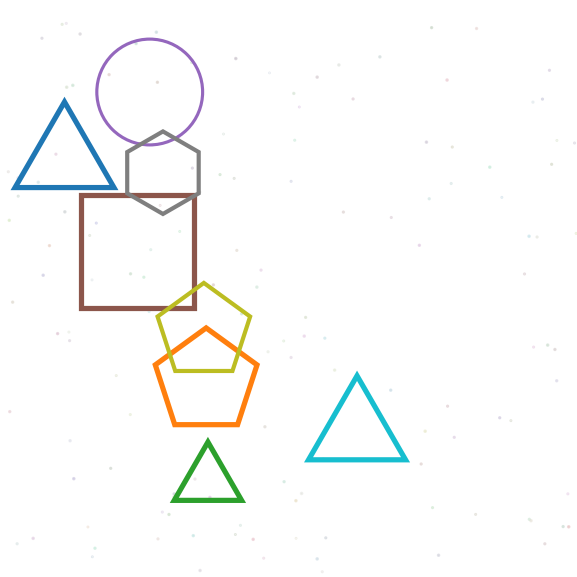[{"shape": "triangle", "thickness": 2.5, "radius": 0.49, "center": [0.112, 0.724]}, {"shape": "pentagon", "thickness": 2.5, "radius": 0.46, "center": [0.357, 0.339]}, {"shape": "triangle", "thickness": 2.5, "radius": 0.34, "center": [0.36, 0.166]}, {"shape": "circle", "thickness": 1.5, "radius": 0.46, "center": [0.259, 0.84]}, {"shape": "square", "thickness": 2.5, "radius": 0.49, "center": [0.238, 0.563]}, {"shape": "hexagon", "thickness": 2, "radius": 0.36, "center": [0.282, 0.7]}, {"shape": "pentagon", "thickness": 2, "radius": 0.42, "center": [0.353, 0.425]}, {"shape": "triangle", "thickness": 2.5, "radius": 0.49, "center": [0.618, 0.251]}]